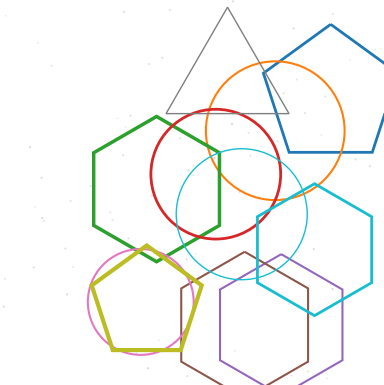[{"shape": "pentagon", "thickness": 2, "radius": 0.92, "center": [0.859, 0.753]}, {"shape": "circle", "thickness": 1.5, "radius": 0.9, "center": [0.715, 0.66]}, {"shape": "hexagon", "thickness": 2.5, "radius": 0.94, "center": [0.407, 0.509]}, {"shape": "circle", "thickness": 2, "radius": 0.84, "center": [0.56, 0.548]}, {"shape": "hexagon", "thickness": 1.5, "radius": 0.92, "center": [0.73, 0.156]}, {"shape": "hexagon", "thickness": 1.5, "radius": 0.95, "center": [0.635, 0.156]}, {"shape": "circle", "thickness": 1.5, "radius": 0.69, "center": [0.366, 0.216]}, {"shape": "triangle", "thickness": 1, "radius": 0.92, "center": [0.591, 0.797]}, {"shape": "pentagon", "thickness": 3, "radius": 0.75, "center": [0.381, 0.212]}, {"shape": "hexagon", "thickness": 2, "radius": 0.86, "center": [0.817, 0.351]}, {"shape": "circle", "thickness": 1, "radius": 0.85, "center": [0.628, 0.444]}]